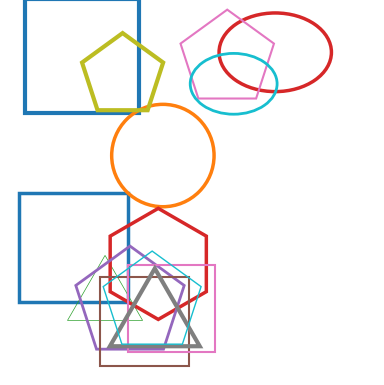[{"shape": "square", "thickness": 2.5, "radius": 0.71, "center": [0.19, 0.358]}, {"shape": "square", "thickness": 3, "radius": 0.74, "center": [0.212, 0.854]}, {"shape": "circle", "thickness": 2.5, "radius": 0.66, "center": [0.423, 0.596]}, {"shape": "triangle", "thickness": 0.5, "radius": 0.56, "center": [0.273, 0.224]}, {"shape": "hexagon", "thickness": 2.5, "radius": 0.72, "center": [0.411, 0.315]}, {"shape": "oval", "thickness": 2.5, "radius": 0.73, "center": [0.715, 0.864]}, {"shape": "pentagon", "thickness": 2, "radius": 0.74, "center": [0.338, 0.213]}, {"shape": "square", "thickness": 1.5, "radius": 0.58, "center": [0.376, 0.165]}, {"shape": "pentagon", "thickness": 1.5, "radius": 0.64, "center": [0.59, 0.847]}, {"shape": "square", "thickness": 1.5, "radius": 0.56, "center": [0.445, 0.198]}, {"shape": "triangle", "thickness": 3, "radius": 0.67, "center": [0.402, 0.168]}, {"shape": "pentagon", "thickness": 3, "radius": 0.55, "center": [0.318, 0.803]}, {"shape": "oval", "thickness": 2, "radius": 0.56, "center": [0.607, 0.782]}, {"shape": "pentagon", "thickness": 1, "radius": 0.67, "center": [0.395, 0.214]}]